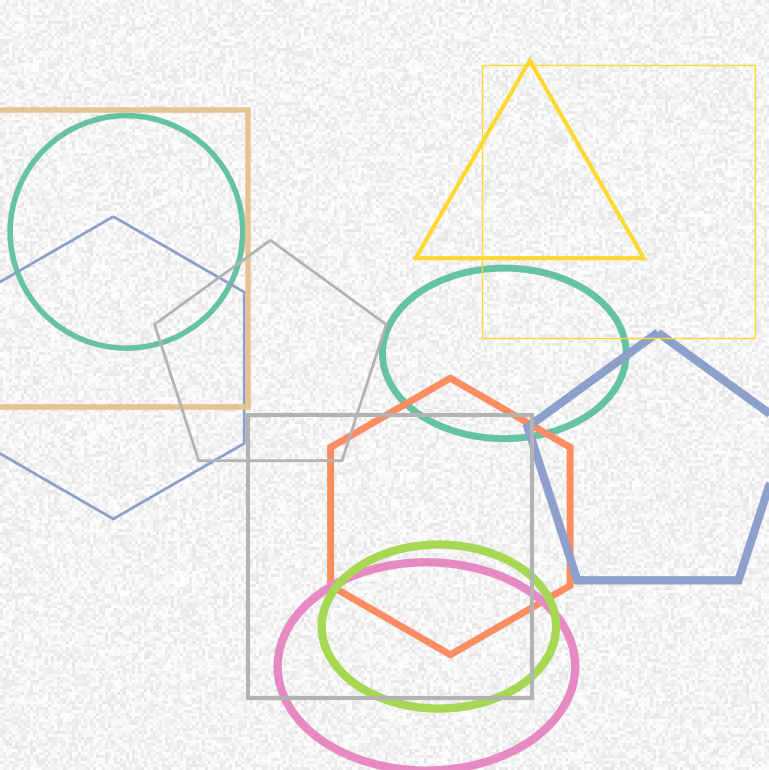[{"shape": "oval", "thickness": 2.5, "radius": 0.79, "center": [0.655, 0.541]}, {"shape": "circle", "thickness": 2, "radius": 0.76, "center": [0.164, 0.699]}, {"shape": "hexagon", "thickness": 2.5, "radius": 0.9, "center": [0.585, 0.329]}, {"shape": "hexagon", "thickness": 1, "radius": 0.98, "center": [0.147, 0.522]}, {"shape": "pentagon", "thickness": 3, "radius": 0.89, "center": [0.854, 0.39]}, {"shape": "oval", "thickness": 3, "radius": 0.97, "center": [0.554, 0.135]}, {"shape": "oval", "thickness": 3, "radius": 0.76, "center": [0.57, 0.186]}, {"shape": "square", "thickness": 0.5, "radius": 0.89, "center": [0.803, 0.738]}, {"shape": "triangle", "thickness": 1.5, "radius": 0.86, "center": [0.688, 0.75]}, {"shape": "square", "thickness": 2, "radius": 0.97, "center": [0.129, 0.664]}, {"shape": "square", "thickness": 1.5, "radius": 0.92, "center": [0.507, 0.277]}, {"shape": "pentagon", "thickness": 1, "radius": 0.79, "center": [0.351, 0.53]}]